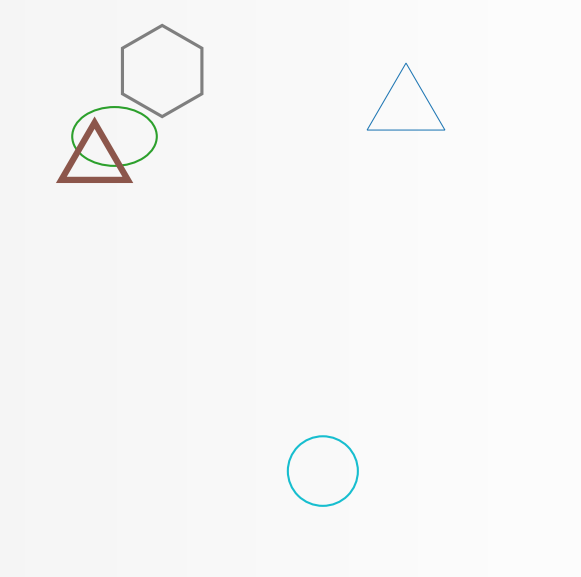[{"shape": "triangle", "thickness": 0.5, "radius": 0.39, "center": [0.699, 0.813]}, {"shape": "oval", "thickness": 1, "radius": 0.36, "center": [0.197, 0.763]}, {"shape": "triangle", "thickness": 3, "radius": 0.33, "center": [0.163, 0.721]}, {"shape": "hexagon", "thickness": 1.5, "radius": 0.39, "center": [0.279, 0.876]}, {"shape": "circle", "thickness": 1, "radius": 0.3, "center": [0.555, 0.183]}]